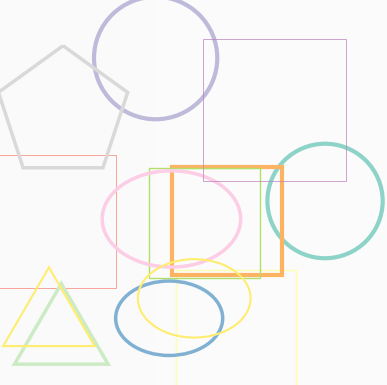[{"shape": "circle", "thickness": 3, "radius": 0.74, "center": [0.839, 0.478]}, {"shape": "square", "thickness": 1, "radius": 0.77, "center": [0.608, 0.143]}, {"shape": "circle", "thickness": 3, "radius": 0.8, "center": [0.402, 0.849]}, {"shape": "square", "thickness": 0.5, "radius": 0.86, "center": [0.127, 0.424]}, {"shape": "oval", "thickness": 2.5, "radius": 0.69, "center": [0.437, 0.173]}, {"shape": "square", "thickness": 3, "radius": 0.71, "center": [0.586, 0.426]}, {"shape": "square", "thickness": 1, "radius": 0.72, "center": [0.528, 0.421]}, {"shape": "oval", "thickness": 2.5, "radius": 0.89, "center": [0.442, 0.431]}, {"shape": "pentagon", "thickness": 2.5, "radius": 0.88, "center": [0.163, 0.706]}, {"shape": "square", "thickness": 0.5, "radius": 0.92, "center": [0.708, 0.714]}, {"shape": "triangle", "thickness": 2.5, "radius": 0.7, "center": [0.158, 0.124]}, {"shape": "oval", "thickness": 1.5, "radius": 0.73, "center": [0.501, 0.225]}, {"shape": "triangle", "thickness": 1.5, "radius": 0.68, "center": [0.126, 0.169]}]